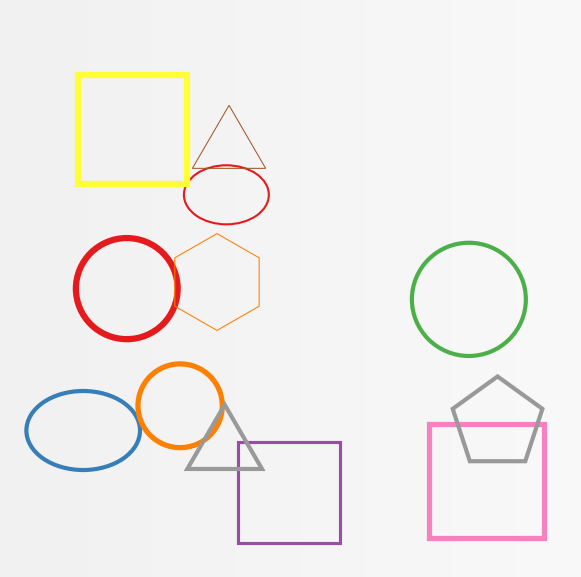[{"shape": "oval", "thickness": 1, "radius": 0.37, "center": [0.389, 0.662]}, {"shape": "circle", "thickness": 3, "radius": 0.44, "center": [0.218, 0.499]}, {"shape": "oval", "thickness": 2, "radius": 0.49, "center": [0.143, 0.254]}, {"shape": "circle", "thickness": 2, "radius": 0.49, "center": [0.807, 0.481]}, {"shape": "square", "thickness": 1.5, "radius": 0.44, "center": [0.497, 0.146]}, {"shape": "circle", "thickness": 2.5, "radius": 0.36, "center": [0.31, 0.297]}, {"shape": "hexagon", "thickness": 0.5, "radius": 0.42, "center": [0.373, 0.511]}, {"shape": "square", "thickness": 3, "radius": 0.47, "center": [0.227, 0.775]}, {"shape": "triangle", "thickness": 0.5, "radius": 0.36, "center": [0.394, 0.744]}, {"shape": "square", "thickness": 2.5, "radius": 0.5, "center": [0.837, 0.166]}, {"shape": "pentagon", "thickness": 2, "radius": 0.41, "center": [0.856, 0.266]}, {"shape": "triangle", "thickness": 2, "radius": 0.37, "center": [0.387, 0.224]}]